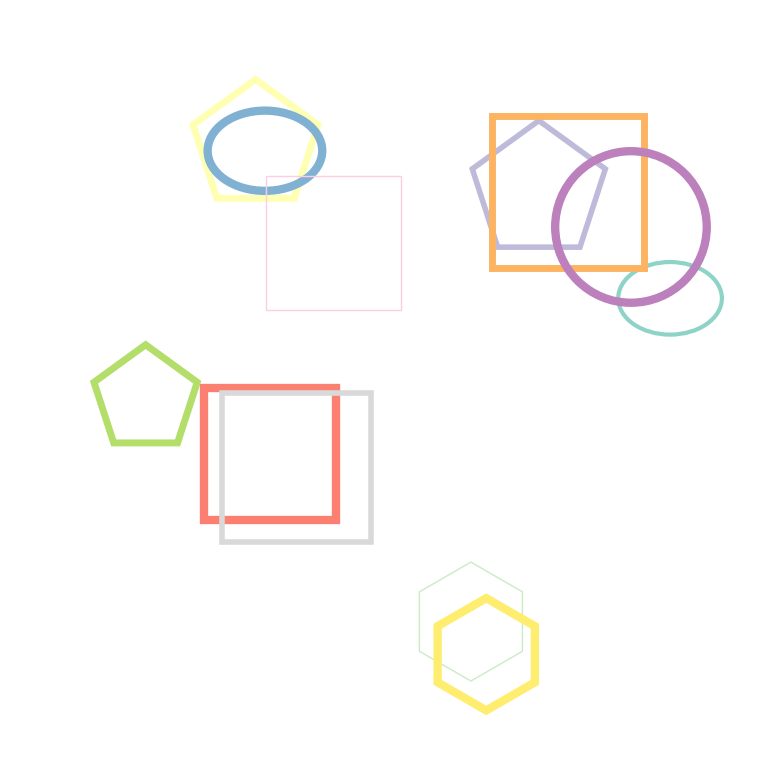[{"shape": "oval", "thickness": 1.5, "radius": 0.34, "center": [0.87, 0.613]}, {"shape": "pentagon", "thickness": 2.5, "radius": 0.43, "center": [0.332, 0.812]}, {"shape": "pentagon", "thickness": 2, "radius": 0.45, "center": [0.7, 0.753]}, {"shape": "square", "thickness": 3, "radius": 0.43, "center": [0.35, 0.41]}, {"shape": "oval", "thickness": 3, "radius": 0.37, "center": [0.344, 0.804]}, {"shape": "square", "thickness": 2.5, "radius": 0.49, "center": [0.737, 0.751]}, {"shape": "pentagon", "thickness": 2.5, "radius": 0.35, "center": [0.189, 0.482]}, {"shape": "square", "thickness": 0.5, "radius": 0.44, "center": [0.433, 0.684]}, {"shape": "square", "thickness": 2, "radius": 0.48, "center": [0.385, 0.392]}, {"shape": "circle", "thickness": 3, "radius": 0.49, "center": [0.819, 0.705]}, {"shape": "hexagon", "thickness": 0.5, "radius": 0.39, "center": [0.612, 0.193]}, {"shape": "hexagon", "thickness": 3, "radius": 0.36, "center": [0.631, 0.15]}]